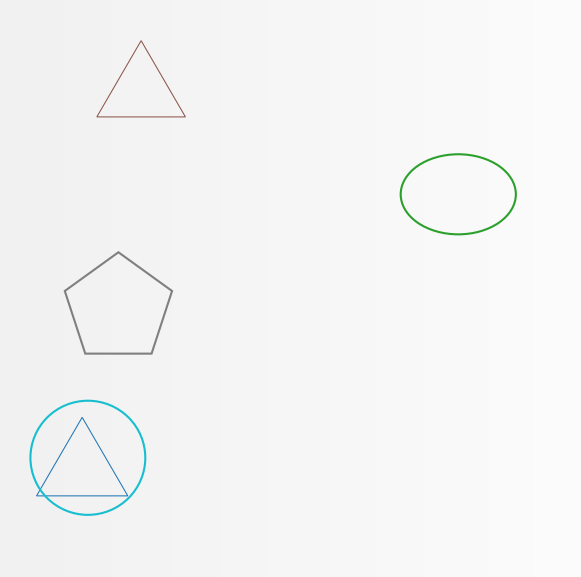[{"shape": "triangle", "thickness": 0.5, "radius": 0.45, "center": [0.141, 0.186]}, {"shape": "oval", "thickness": 1, "radius": 0.5, "center": [0.788, 0.663]}, {"shape": "triangle", "thickness": 0.5, "radius": 0.44, "center": [0.243, 0.841]}, {"shape": "pentagon", "thickness": 1, "radius": 0.49, "center": [0.204, 0.465]}, {"shape": "circle", "thickness": 1, "radius": 0.49, "center": [0.151, 0.206]}]